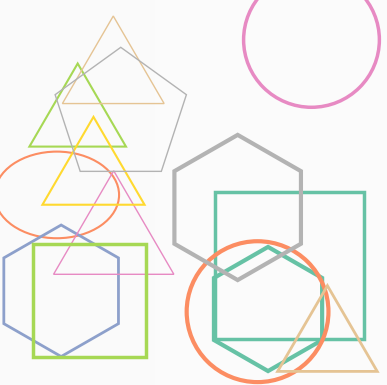[{"shape": "hexagon", "thickness": 3, "radius": 0.81, "center": [0.692, 0.197]}, {"shape": "square", "thickness": 2.5, "radius": 0.96, "center": [0.747, 0.31]}, {"shape": "oval", "thickness": 1.5, "radius": 0.8, "center": [0.147, 0.494]}, {"shape": "circle", "thickness": 3, "radius": 0.91, "center": [0.665, 0.19]}, {"shape": "hexagon", "thickness": 2, "radius": 0.85, "center": [0.158, 0.245]}, {"shape": "circle", "thickness": 2.5, "radius": 0.88, "center": [0.804, 0.897]}, {"shape": "triangle", "thickness": 1, "radius": 0.9, "center": [0.293, 0.377]}, {"shape": "square", "thickness": 2.5, "radius": 0.73, "center": [0.231, 0.219]}, {"shape": "triangle", "thickness": 1.5, "radius": 0.72, "center": [0.2, 0.691]}, {"shape": "triangle", "thickness": 1.5, "radius": 0.76, "center": [0.241, 0.544]}, {"shape": "triangle", "thickness": 1, "radius": 0.76, "center": [0.292, 0.807]}, {"shape": "triangle", "thickness": 2, "radius": 0.74, "center": [0.845, 0.11]}, {"shape": "hexagon", "thickness": 3, "radius": 0.94, "center": [0.613, 0.461]}, {"shape": "pentagon", "thickness": 1, "radius": 0.89, "center": [0.312, 0.699]}]